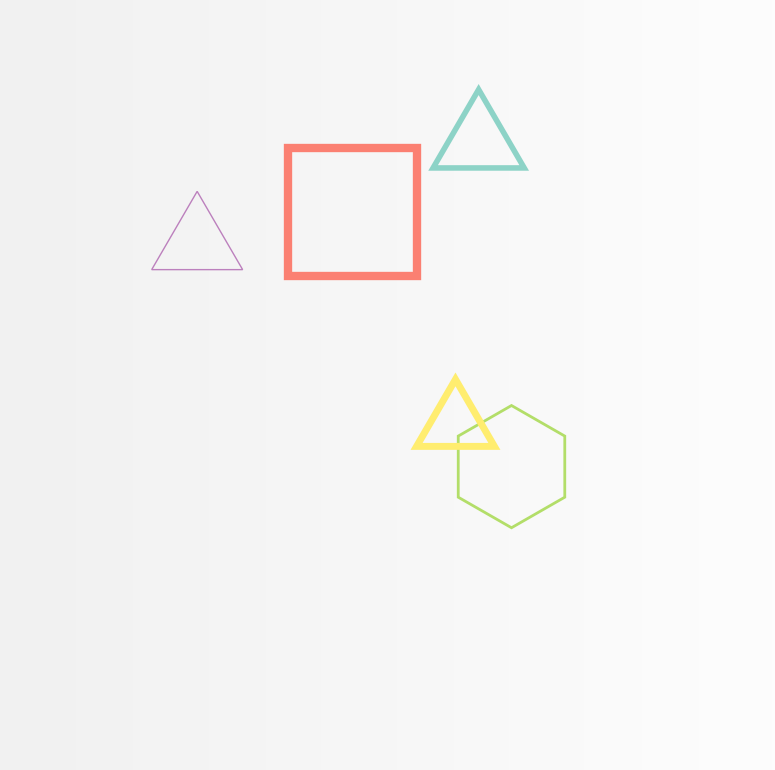[{"shape": "triangle", "thickness": 2, "radius": 0.34, "center": [0.618, 0.816]}, {"shape": "square", "thickness": 3, "radius": 0.42, "center": [0.455, 0.725]}, {"shape": "hexagon", "thickness": 1, "radius": 0.4, "center": [0.66, 0.394]}, {"shape": "triangle", "thickness": 0.5, "radius": 0.34, "center": [0.254, 0.684]}, {"shape": "triangle", "thickness": 2.5, "radius": 0.29, "center": [0.588, 0.449]}]